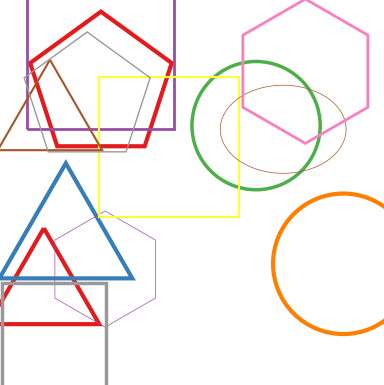[{"shape": "triangle", "thickness": 3, "radius": 0.83, "center": [0.114, 0.241]}, {"shape": "pentagon", "thickness": 3, "radius": 0.97, "center": [0.262, 0.777]}, {"shape": "triangle", "thickness": 3, "radius": 1.0, "center": [0.171, 0.377]}, {"shape": "circle", "thickness": 2.5, "radius": 0.83, "center": [0.665, 0.674]}, {"shape": "square", "thickness": 2, "radius": 0.95, "center": [0.262, 0.857]}, {"shape": "hexagon", "thickness": 0.5, "radius": 0.75, "center": [0.273, 0.301]}, {"shape": "circle", "thickness": 3, "radius": 0.91, "center": [0.892, 0.315]}, {"shape": "square", "thickness": 1.5, "radius": 0.91, "center": [0.439, 0.618]}, {"shape": "triangle", "thickness": 1.5, "radius": 0.78, "center": [0.13, 0.688]}, {"shape": "oval", "thickness": 0.5, "radius": 0.82, "center": [0.736, 0.664]}, {"shape": "hexagon", "thickness": 2, "radius": 0.94, "center": [0.793, 0.815]}, {"shape": "square", "thickness": 2.5, "radius": 0.68, "center": [0.141, 0.131]}, {"shape": "pentagon", "thickness": 1, "radius": 0.86, "center": [0.226, 0.745]}]